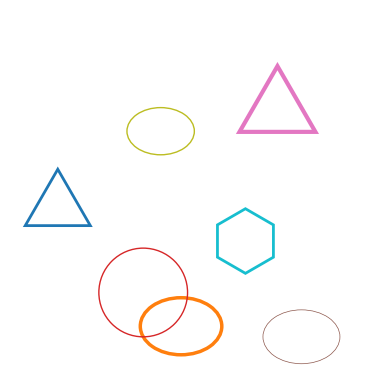[{"shape": "triangle", "thickness": 2, "radius": 0.49, "center": [0.15, 0.463]}, {"shape": "oval", "thickness": 2.5, "radius": 0.53, "center": [0.47, 0.153]}, {"shape": "circle", "thickness": 1, "radius": 0.58, "center": [0.372, 0.24]}, {"shape": "oval", "thickness": 0.5, "radius": 0.5, "center": [0.783, 0.125]}, {"shape": "triangle", "thickness": 3, "radius": 0.57, "center": [0.721, 0.714]}, {"shape": "oval", "thickness": 1, "radius": 0.44, "center": [0.417, 0.659]}, {"shape": "hexagon", "thickness": 2, "radius": 0.42, "center": [0.637, 0.374]}]